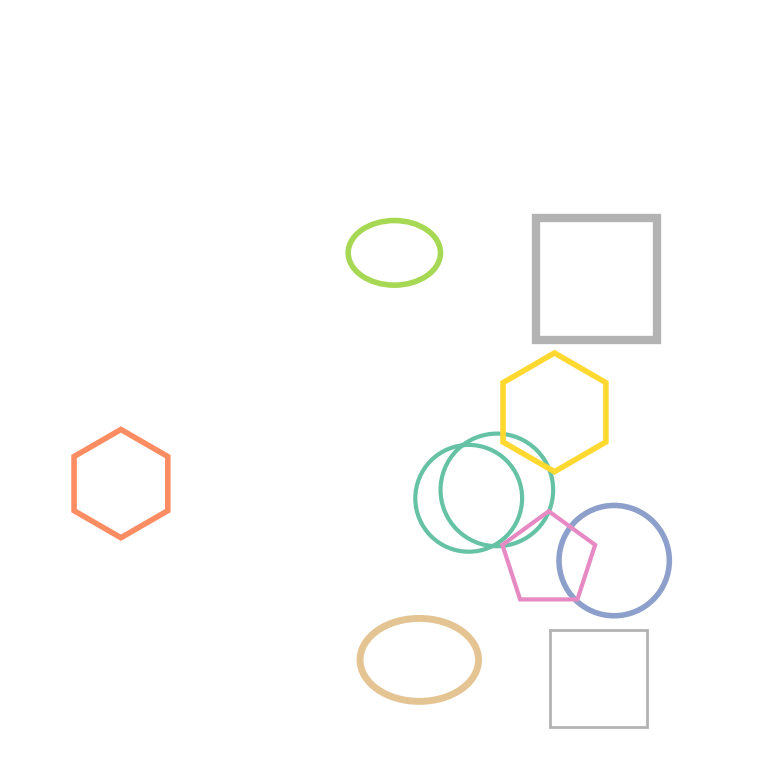[{"shape": "circle", "thickness": 1.5, "radius": 0.37, "center": [0.645, 0.364]}, {"shape": "circle", "thickness": 1.5, "radius": 0.35, "center": [0.609, 0.353]}, {"shape": "hexagon", "thickness": 2, "radius": 0.35, "center": [0.157, 0.372]}, {"shape": "circle", "thickness": 2, "radius": 0.36, "center": [0.798, 0.272]}, {"shape": "pentagon", "thickness": 1.5, "radius": 0.32, "center": [0.713, 0.273]}, {"shape": "oval", "thickness": 2, "radius": 0.3, "center": [0.512, 0.672]}, {"shape": "hexagon", "thickness": 2, "radius": 0.39, "center": [0.72, 0.465]}, {"shape": "oval", "thickness": 2.5, "radius": 0.38, "center": [0.545, 0.143]}, {"shape": "square", "thickness": 3, "radius": 0.39, "center": [0.775, 0.638]}, {"shape": "square", "thickness": 1, "radius": 0.32, "center": [0.777, 0.119]}]